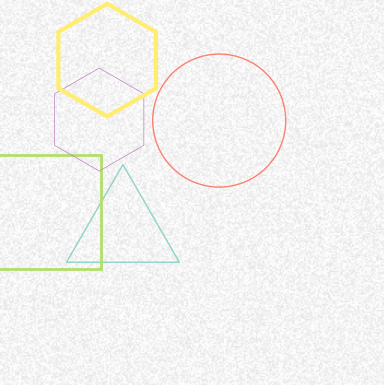[{"shape": "triangle", "thickness": 1, "radius": 0.85, "center": [0.319, 0.403]}, {"shape": "circle", "thickness": 1, "radius": 0.86, "center": [0.569, 0.687]}, {"shape": "square", "thickness": 2, "radius": 0.74, "center": [0.115, 0.448]}, {"shape": "hexagon", "thickness": 0.5, "radius": 0.67, "center": [0.258, 0.689]}, {"shape": "hexagon", "thickness": 3, "radius": 0.73, "center": [0.278, 0.844]}]